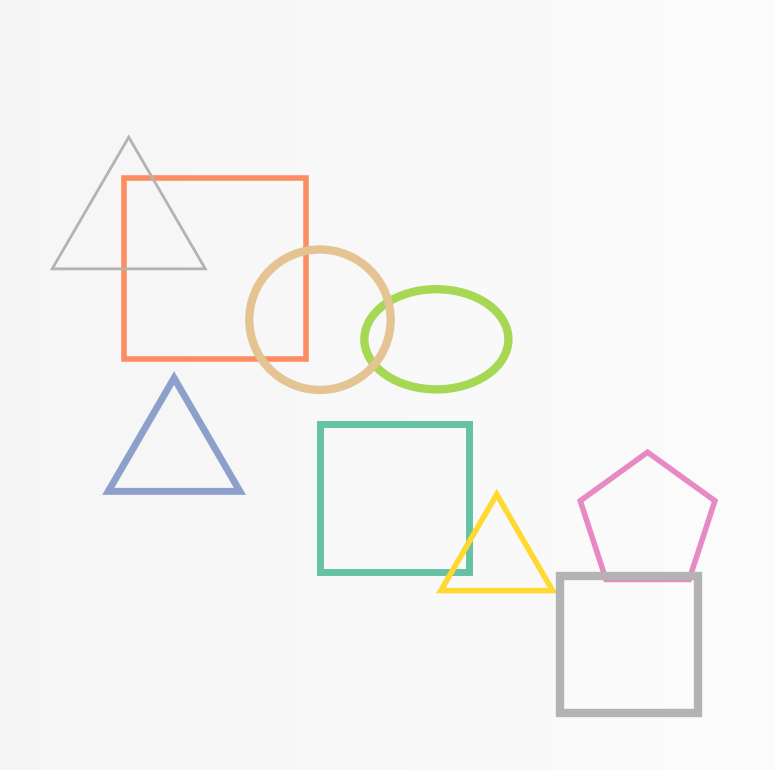[{"shape": "square", "thickness": 2.5, "radius": 0.48, "center": [0.509, 0.353]}, {"shape": "square", "thickness": 2, "radius": 0.59, "center": [0.277, 0.651]}, {"shape": "triangle", "thickness": 2.5, "radius": 0.49, "center": [0.225, 0.411]}, {"shape": "pentagon", "thickness": 2, "radius": 0.46, "center": [0.836, 0.321]}, {"shape": "oval", "thickness": 3, "radius": 0.46, "center": [0.563, 0.559]}, {"shape": "triangle", "thickness": 2, "radius": 0.42, "center": [0.641, 0.275]}, {"shape": "circle", "thickness": 3, "radius": 0.46, "center": [0.413, 0.585]}, {"shape": "square", "thickness": 3, "radius": 0.44, "center": [0.812, 0.163]}, {"shape": "triangle", "thickness": 1, "radius": 0.57, "center": [0.166, 0.708]}]